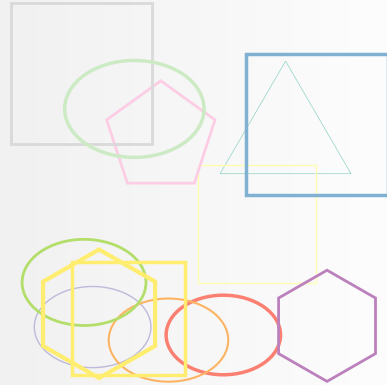[{"shape": "triangle", "thickness": 0.5, "radius": 0.98, "center": [0.737, 0.646]}, {"shape": "square", "thickness": 1, "radius": 0.77, "center": [0.663, 0.419]}, {"shape": "oval", "thickness": 1, "radius": 0.75, "center": [0.239, 0.151]}, {"shape": "oval", "thickness": 2.5, "radius": 0.74, "center": [0.576, 0.13]}, {"shape": "square", "thickness": 2.5, "radius": 0.91, "center": [0.818, 0.677]}, {"shape": "oval", "thickness": 1.5, "radius": 0.77, "center": [0.435, 0.117]}, {"shape": "oval", "thickness": 2, "radius": 0.8, "center": [0.217, 0.266]}, {"shape": "pentagon", "thickness": 2, "radius": 0.73, "center": [0.415, 0.643]}, {"shape": "square", "thickness": 2, "radius": 0.91, "center": [0.21, 0.809]}, {"shape": "hexagon", "thickness": 2, "radius": 0.72, "center": [0.844, 0.154]}, {"shape": "oval", "thickness": 2.5, "radius": 0.9, "center": [0.347, 0.717]}, {"shape": "square", "thickness": 2.5, "radius": 0.73, "center": [0.332, 0.173]}, {"shape": "hexagon", "thickness": 3, "radius": 0.83, "center": [0.256, 0.185]}]